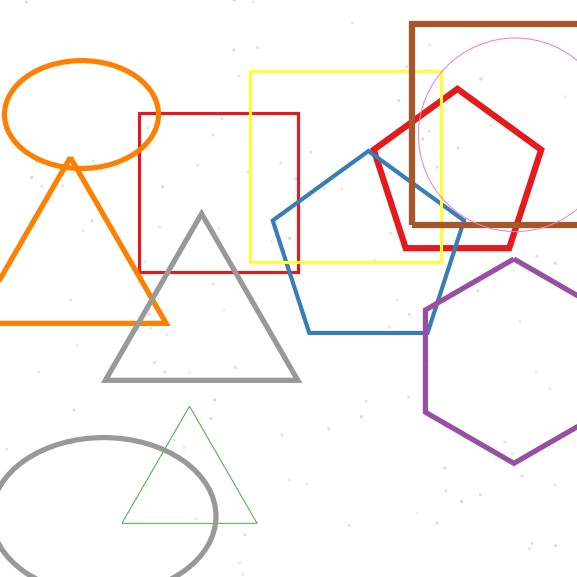[{"shape": "pentagon", "thickness": 3, "radius": 0.76, "center": [0.792, 0.693]}, {"shape": "square", "thickness": 1.5, "radius": 0.69, "center": [0.378, 0.666]}, {"shape": "pentagon", "thickness": 2, "radius": 0.87, "center": [0.638, 0.563]}, {"shape": "triangle", "thickness": 0.5, "radius": 0.68, "center": [0.328, 0.16]}, {"shape": "hexagon", "thickness": 2.5, "radius": 0.88, "center": [0.89, 0.374]}, {"shape": "triangle", "thickness": 2.5, "radius": 0.96, "center": [0.122, 0.535]}, {"shape": "oval", "thickness": 2.5, "radius": 0.67, "center": [0.141, 0.801]}, {"shape": "square", "thickness": 1.5, "radius": 0.83, "center": [0.599, 0.711]}, {"shape": "square", "thickness": 3, "radius": 0.87, "center": [0.887, 0.784]}, {"shape": "circle", "thickness": 0.5, "radius": 0.84, "center": [0.892, 0.766]}, {"shape": "triangle", "thickness": 2.5, "radius": 0.96, "center": [0.349, 0.437]}, {"shape": "oval", "thickness": 2.5, "radius": 0.97, "center": [0.18, 0.105]}]